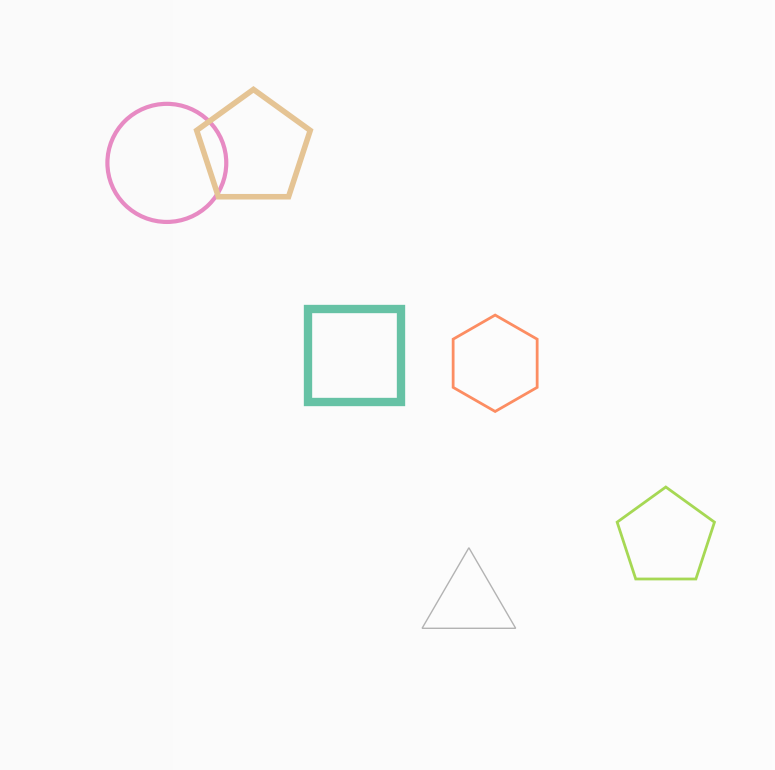[{"shape": "square", "thickness": 3, "radius": 0.3, "center": [0.458, 0.539]}, {"shape": "hexagon", "thickness": 1, "radius": 0.31, "center": [0.639, 0.528]}, {"shape": "circle", "thickness": 1.5, "radius": 0.38, "center": [0.215, 0.788]}, {"shape": "pentagon", "thickness": 1, "radius": 0.33, "center": [0.859, 0.301]}, {"shape": "pentagon", "thickness": 2, "radius": 0.39, "center": [0.327, 0.807]}, {"shape": "triangle", "thickness": 0.5, "radius": 0.35, "center": [0.605, 0.219]}]